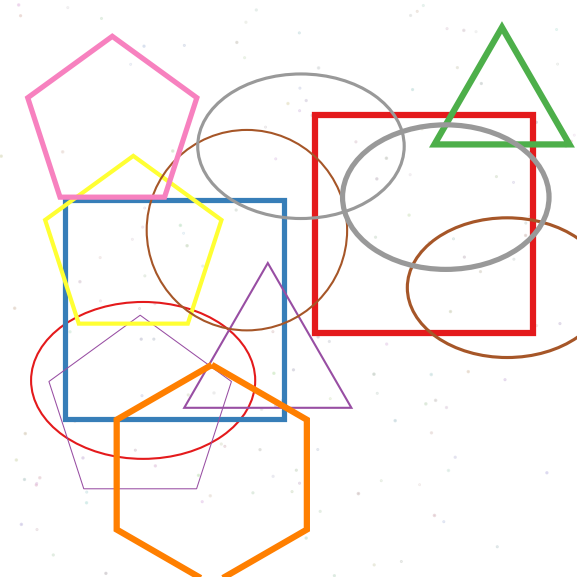[{"shape": "oval", "thickness": 1, "radius": 0.97, "center": [0.248, 0.34]}, {"shape": "square", "thickness": 3, "radius": 0.94, "center": [0.734, 0.612]}, {"shape": "square", "thickness": 2.5, "radius": 0.95, "center": [0.302, 0.464]}, {"shape": "triangle", "thickness": 3, "radius": 0.68, "center": [0.869, 0.817]}, {"shape": "pentagon", "thickness": 0.5, "radius": 0.83, "center": [0.243, 0.287]}, {"shape": "triangle", "thickness": 1, "radius": 0.84, "center": [0.464, 0.377]}, {"shape": "hexagon", "thickness": 3, "radius": 0.95, "center": [0.367, 0.177]}, {"shape": "pentagon", "thickness": 2, "radius": 0.8, "center": [0.231, 0.569]}, {"shape": "circle", "thickness": 1, "radius": 0.87, "center": [0.428, 0.601]}, {"shape": "oval", "thickness": 1.5, "radius": 0.86, "center": [0.878, 0.501]}, {"shape": "pentagon", "thickness": 2.5, "radius": 0.77, "center": [0.194, 0.782]}, {"shape": "oval", "thickness": 2.5, "radius": 0.89, "center": [0.772, 0.658]}, {"shape": "oval", "thickness": 1.5, "radius": 0.89, "center": [0.521, 0.746]}]